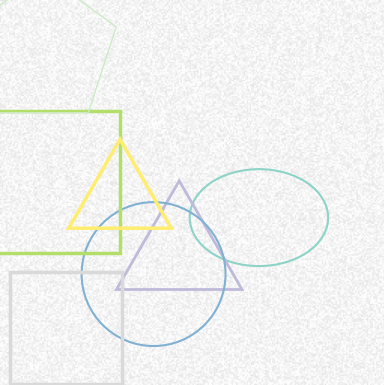[{"shape": "oval", "thickness": 1.5, "radius": 0.9, "center": [0.672, 0.435]}, {"shape": "triangle", "thickness": 2, "radius": 0.94, "center": [0.465, 0.342]}, {"shape": "circle", "thickness": 1.5, "radius": 0.93, "center": [0.399, 0.288]}, {"shape": "square", "thickness": 2.5, "radius": 0.92, "center": [0.127, 0.528]}, {"shape": "square", "thickness": 2.5, "radius": 0.73, "center": [0.17, 0.149]}, {"shape": "pentagon", "thickness": 1, "radius": 1.0, "center": [0.112, 0.869]}, {"shape": "triangle", "thickness": 2.5, "radius": 0.77, "center": [0.312, 0.484]}]